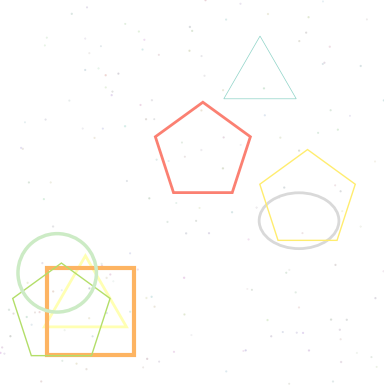[{"shape": "triangle", "thickness": 0.5, "radius": 0.54, "center": [0.675, 0.798]}, {"shape": "triangle", "thickness": 2, "radius": 0.62, "center": [0.222, 0.213]}, {"shape": "pentagon", "thickness": 2, "radius": 0.65, "center": [0.527, 0.605]}, {"shape": "square", "thickness": 3, "radius": 0.56, "center": [0.234, 0.19]}, {"shape": "pentagon", "thickness": 1, "radius": 0.66, "center": [0.159, 0.184]}, {"shape": "oval", "thickness": 2, "radius": 0.52, "center": [0.777, 0.427]}, {"shape": "circle", "thickness": 2.5, "radius": 0.51, "center": [0.149, 0.291]}, {"shape": "pentagon", "thickness": 1, "radius": 0.65, "center": [0.799, 0.481]}]